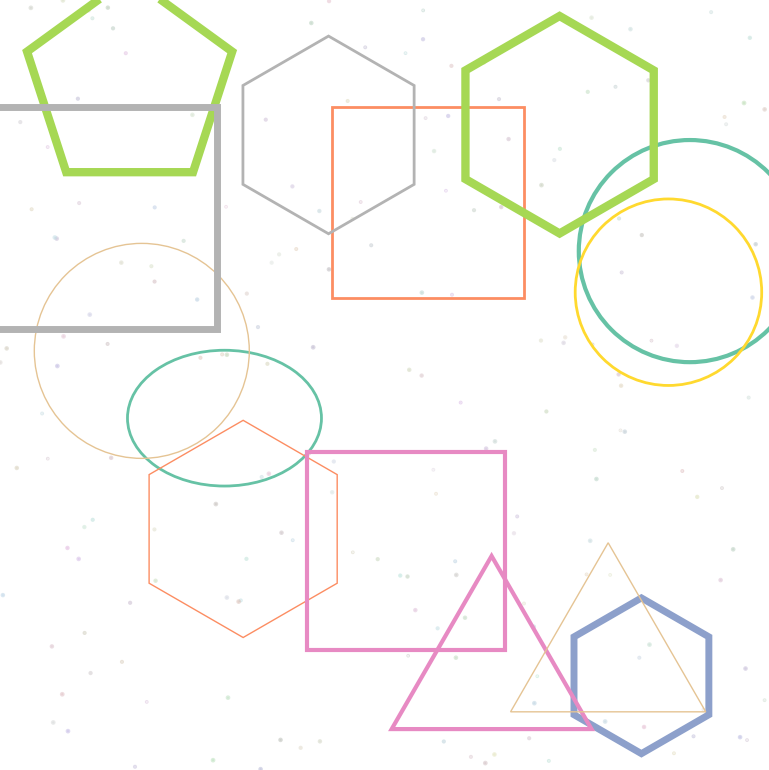[{"shape": "oval", "thickness": 1, "radius": 0.63, "center": [0.292, 0.457]}, {"shape": "circle", "thickness": 1.5, "radius": 0.72, "center": [0.896, 0.674]}, {"shape": "hexagon", "thickness": 0.5, "radius": 0.71, "center": [0.316, 0.313]}, {"shape": "square", "thickness": 1, "radius": 0.62, "center": [0.556, 0.737]}, {"shape": "hexagon", "thickness": 2.5, "radius": 0.51, "center": [0.833, 0.122]}, {"shape": "triangle", "thickness": 1.5, "radius": 0.75, "center": [0.638, 0.128]}, {"shape": "square", "thickness": 1.5, "radius": 0.64, "center": [0.528, 0.284]}, {"shape": "hexagon", "thickness": 3, "radius": 0.71, "center": [0.727, 0.838]}, {"shape": "pentagon", "thickness": 3, "radius": 0.7, "center": [0.168, 0.89]}, {"shape": "circle", "thickness": 1, "radius": 0.61, "center": [0.868, 0.621]}, {"shape": "circle", "thickness": 0.5, "radius": 0.7, "center": [0.184, 0.544]}, {"shape": "triangle", "thickness": 0.5, "radius": 0.73, "center": [0.79, 0.149]}, {"shape": "square", "thickness": 2.5, "radius": 0.72, "center": [0.137, 0.717]}, {"shape": "hexagon", "thickness": 1, "radius": 0.64, "center": [0.427, 0.825]}]